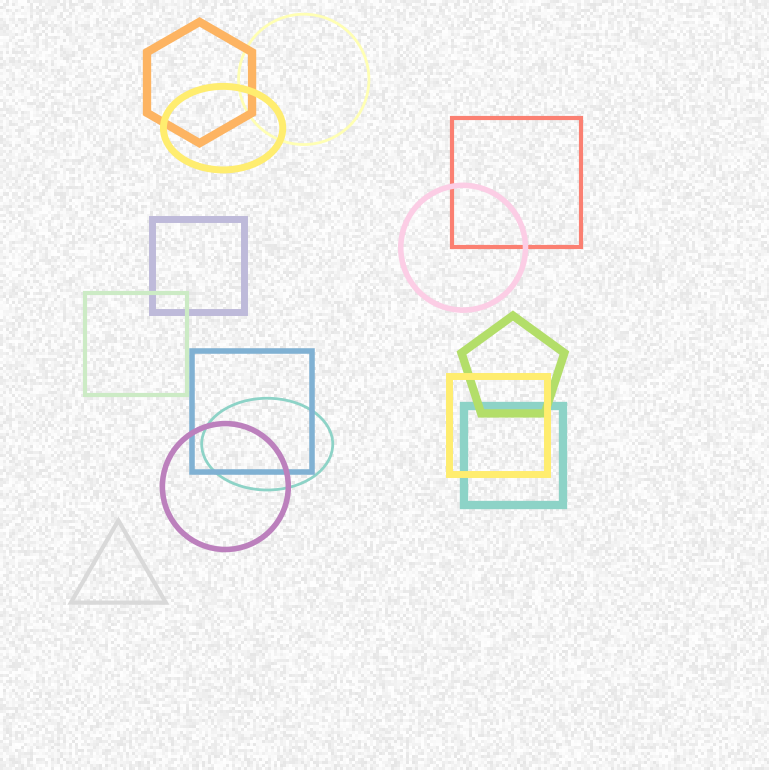[{"shape": "oval", "thickness": 1, "radius": 0.43, "center": [0.347, 0.423]}, {"shape": "square", "thickness": 3, "radius": 0.32, "center": [0.667, 0.408]}, {"shape": "circle", "thickness": 1, "radius": 0.42, "center": [0.394, 0.897]}, {"shape": "square", "thickness": 2.5, "radius": 0.3, "center": [0.257, 0.655]}, {"shape": "square", "thickness": 1.5, "radius": 0.42, "center": [0.671, 0.763]}, {"shape": "square", "thickness": 2, "radius": 0.39, "center": [0.328, 0.466]}, {"shape": "hexagon", "thickness": 3, "radius": 0.39, "center": [0.259, 0.893]}, {"shape": "pentagon", "thickness": 3, "radius": 0.35, "center": [0.666, 0.52]}, {"shape": "circle", "thickness": 2, "radius": 0.41, "center": [0.601, 0.678]}, {"shape": "triangle", "thickness": 1.5, "radius": 0.36, "center": [0.154, 0.253]}, {"shape": "circle", "thickness": 2, "radius": 0.41, "center": [0.293, 0.368]}, {"shape": "square", "thickness": 1.5, "radius": 0.33, "center": [0.177, 0.553]}, {"shape": "oval", "thickness": 2.5, "radius": 0.39, "center": [0.29, 0.834]}, {"shape": "square", "thickness": 2.5, "radius": 0.32, "center": [0.647, 0.448]}]